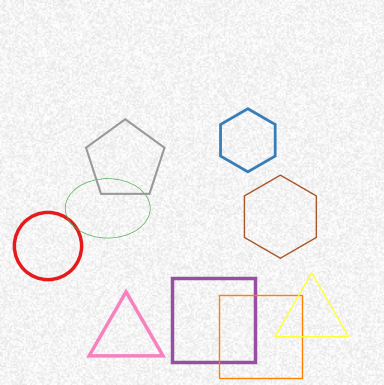[{"shape": "circle", "thickness": 2.5, "radius": 0.44, "center": [0.125, 0.361]}, {"shape": "hexagon", "thickness": 2, "radius": 0.41, "center": [0.644, 0.636]}, {"shape": "oval", "thickness": 0.5, "radius": 0.55, "center": [0.28, 0.459]}, {"shape": "square", "thickness": 2.5, "radius": 0.54, "center": [0.555, 0.169]}, {"shape": "square", "thickness": 1, "radius": 0.54, "center": [0.677, 0.127]}, {"shape": "triangle", "thickness": 1, "radius": 0.55, "center": [0.81, 0.181]}, {"shape": "hexagon", "thickness": 1, "radius": 0.54, "center": [0.728, 0.437]}, {"shape": "triangle", "thickness": 2.5, "radius": 0.55, "center": [0.327, 0.131]}, {"shape": "pentagon", "thickness": 1.5, "radius": 0.54, "center": [0.325, 0.583]}]